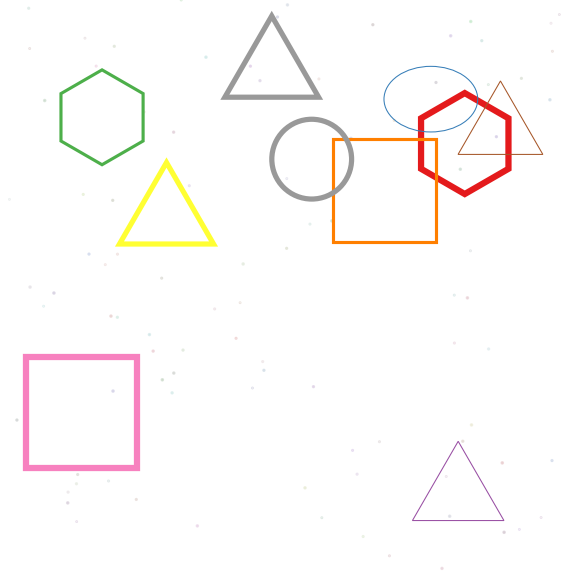[{"shape": "hexagon", "thickness": 3, "radius": 0.44, "center": [0.805, 0.751]}, {"shape": "oval", "thickness": 0.5, "radius": 0.41, "center": [0.746, 0.827]}, {"shape": "hexagon", "thickness": 1.5, "radius": 0.41, "center": [0.177, 0.796]}, {"shape": "triangle", "thickness": 0.5, "radius": 0.46, "center": [0.793, 0.143]}, {"shape": "square", "thickness": 1.5, "radius": 0.45, "center": [0.666, 0.669]}, {"shape": "triangle", "thickness": 2.5, "radius": 0.47, "center": [0.288, 0.624]}, {"shape": "triangle", "thickness": 0.5, "radius": 0.42, "center": [0.867, 0.774]}, {"shape": "square", "thickness": 3, "radius": 0.48, "center": [0.142, 0.285]}, {"shape": "circle", "thickness": 2.5, "radius": 0.35, "center": [0.54, 0.724]}, {"shape": "triangle", "thickness": 2.5, "radius": 0.47, "center": [0.471, 0.878]}]